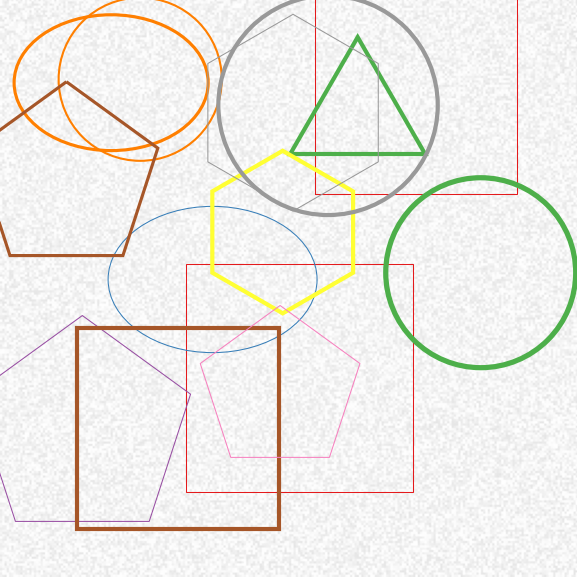[{"shape": "square", "thickness": 0.5, "radius": 0.98, "center": [0.519, 0.345]}, {"shape": "square", "thickness": 0.5, "radius": 0.87, "center": [0.72, 0.838]}, {"shape": "oval", "thickness": 0.5, "radius": 0.9, "center": [0.368, 0.515]}, {"shape": "circle", "thickness": 2.5, "radius": 0.82, "center": [0.832, 0.527]}, {"shape": "triangle", "thickness": 2, "radius": 0.67, "center": [0.619, 0.8]}, {"shape": "pentagon", "thickness": 0.5, "radius": 0.99, "center": [0.143, 0.256]}, {"shape": "oval", "thickness": 1.5, "radius": 0.84, "center": [0.192, 0.856]}, {"shape": "circle", "thickness": 1, "radius": 0.71, "center": [0.243, 0.862]}, {"shape": "hexagon", "thickness": 2, "radius": 0.7, "center": [0.49, 0.597]}, {"shape": "square", "thickness": 2, "radius": 0.87, "center": [0.308, 0.257]}, {"shape": "pentagon", "thickness": 1.5, "radius": 0.83, "center": [0.115, 0.691]}, {"shape": "pentagon", "thickness": 0.5, "radius": 0.73, "center": [0.485, 0.325]}, {"shape": "circle", "thickness": 2, "radius": 0.95, "center": [0.568, 0.817]}, {"shape": "hexagon", "thickness": 0.5, "radius": 0.85, "center": [0.507, 0.804]}]